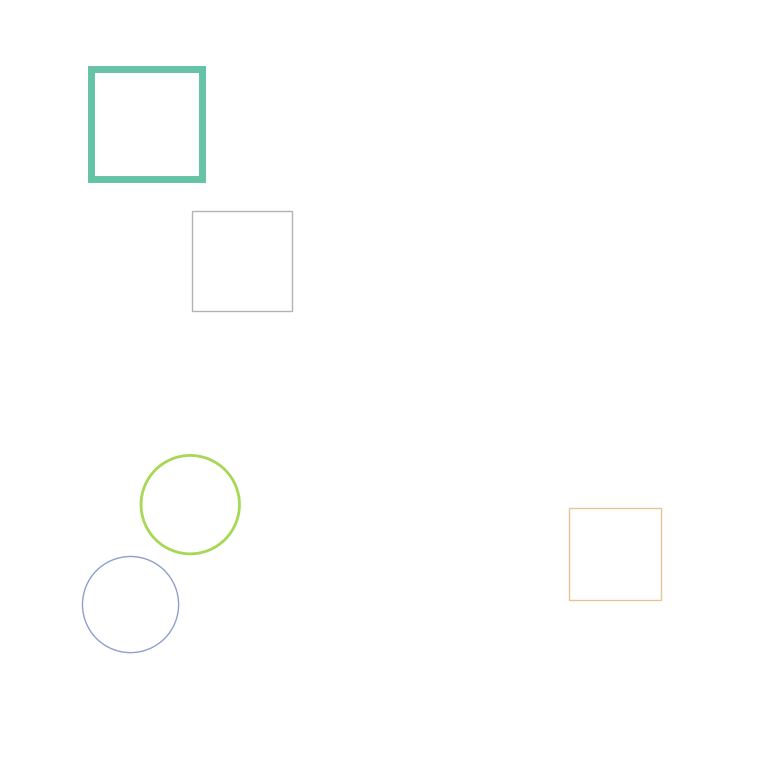[{"shape": "square", "thickness": 2.5, "radius": 0.36, "center": [0.19, 0.839]}, {"shape": "circle", "thickness": 0.5, "radius": 0.31, "center": [0.17, 0.215]}, {"shape": "circle", "thickness": 1, "radius": 0.32, "center": [0.247, 0.345]}, {"shape": "square", "thickness": 0.5, "radius": 0.3, "center": [0.799, 0.28]}, {"shape": "square", "thickness": 0.5, "radius": 0.33, "center": [0.314, 0.661]}]